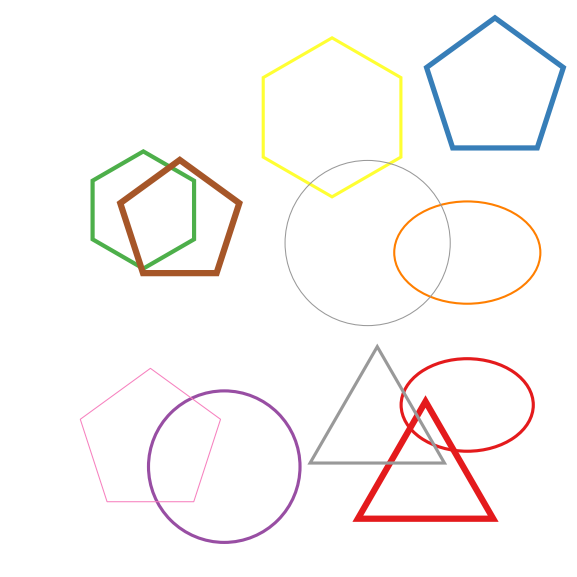[{"shape": "triangle", "thickness": 3, "radius": 0.68, "center": [0.737, 0.169]}, {"shape": "oval", "thickness": 1.5, "radius": 0.57, "center": [0.809, 0.298]}, {"shape": "pentagon", "thickness": 2.5, "radius": 0.62, "center": [0.857, 0.844]}, {"shape": "hexagon", "thickness": 2, "radius": 0.51, "center": [0.248, 0.635]}, {"shape": "circle", "thickness": 1.5, "radius": 0.66, "center": [0.388, 0.191]}, {"shape": "oval", "thickness": 1, "radius": 0.63, "center": [0.809, 0.562]}, {"shape": "hexagon", "thickness": 1.5, "radius": 0.69, "center": [0.575, 0.796]}, {"shape": "pentagon", "thickness": 3, "radius": 0.54, "center": [0.311, 0.614]}, {"shape": "pentagon", "thickness": 0.5, "radius": 0.64, "center": [0.26, 0.234]}, {"shape": "circle", "thickness": 0.5, "radius": 0.72, "center": [0.637, 0.578]}, {"shape": "triangle", "thickness": 1.5, "radius": 0.67, "center": [0.653, 0.265]}]